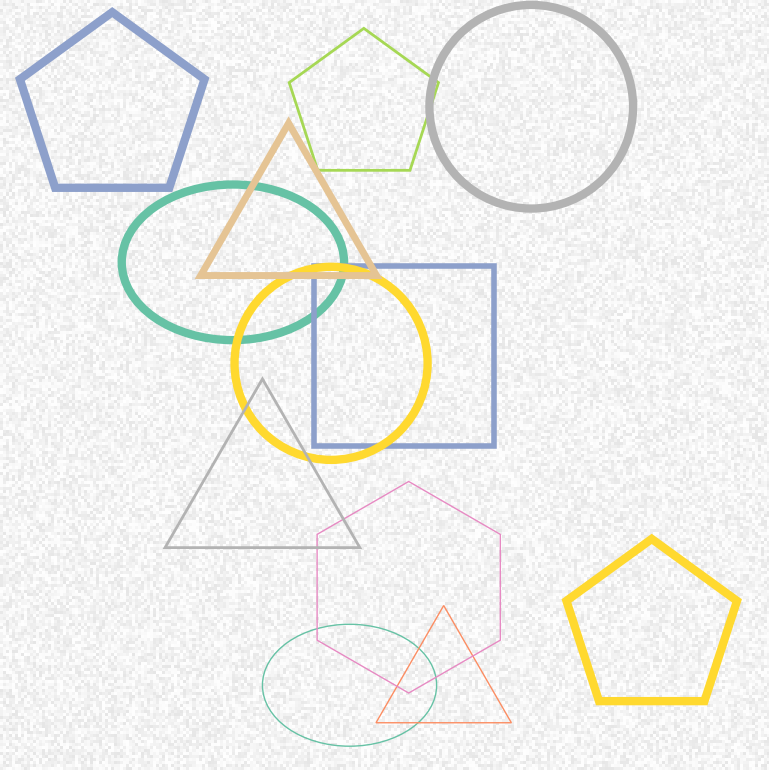[{"shape": "oval", "thickness": 0.5, "radius": 0.57, "center": [0.454, 0.11]}, {"shape": "oval", "thickness": 3, "radius": 0.72, "center": [0.302, 0.659]}, {"shape": "triangle", "thickness": 0.5, "radius": 0.51, "center": [0.576, 0.112]}, {"shape": "square", "thickness": 2, "radius": 0.58, "center": [0.525, 0.538]}, {"shape": "pentagon", "thickness": 3, "radius": 0.63, "center": [0.146, 0.858]}, {"shape": "hexagon", "thickness": 0.5, "radius": 0.69, "center": [0.531, 0.237]}, {"shape": "pentagon", "thickness": 1, "radius": 0.51, "center": [0.473, 0.861]}, {"shape": "pentagon", "thickness": 3, "radius": 0.58, "center": [0.846, 0.184]}, {"shape": "circle", "thickness": 3, "radius": 0.63, "center": [0.43, 0.528]}, {"shape": "triangle", "thickness": 2.5, "radius": 0.66, "center": [0.375, 0.708]}, {"shape": "circle", "thickness": 3, "radius": 0.66, "center": [0.69, 0.861]}, {"shape": "triangle", "thickness": 1, "radius": 0.73, "center": [0.341, 0.362]}]